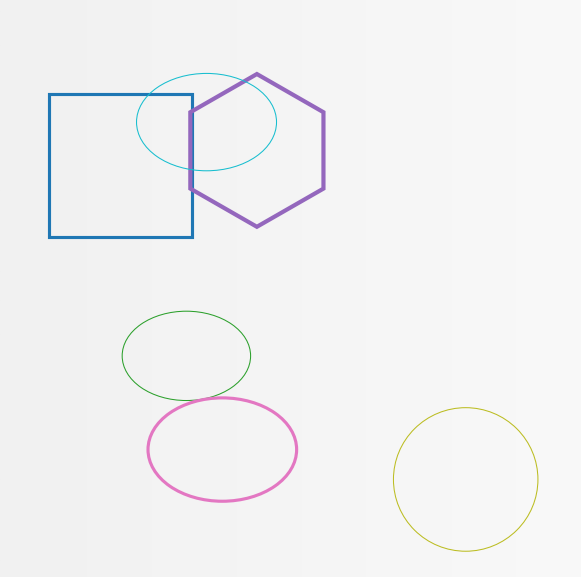[{"shape": "square", "thickness": 1.5, "radius": 0.62, "center": [0.207, 0.713]}, {"shape": "oval", "thickness": 0.5, "radius": 0.55, "center": [0.321, 0.383]}, {"shape": "hexagon", "thickness": 2, "radius": 0.66, "center": [0.442, 0.739]}, {"shape": "oval", "thickness": 1.5, "radius": 0.64, "center": [0.382, 0.221]}, {"shape": "circle", "thickness": 0.5, "radius": 0.62, "center": [0.801, 0.169]}, {"shape": "oval", "thickness": 0.5, "radius": 0.6, "center": [0.355, 0.788]}]